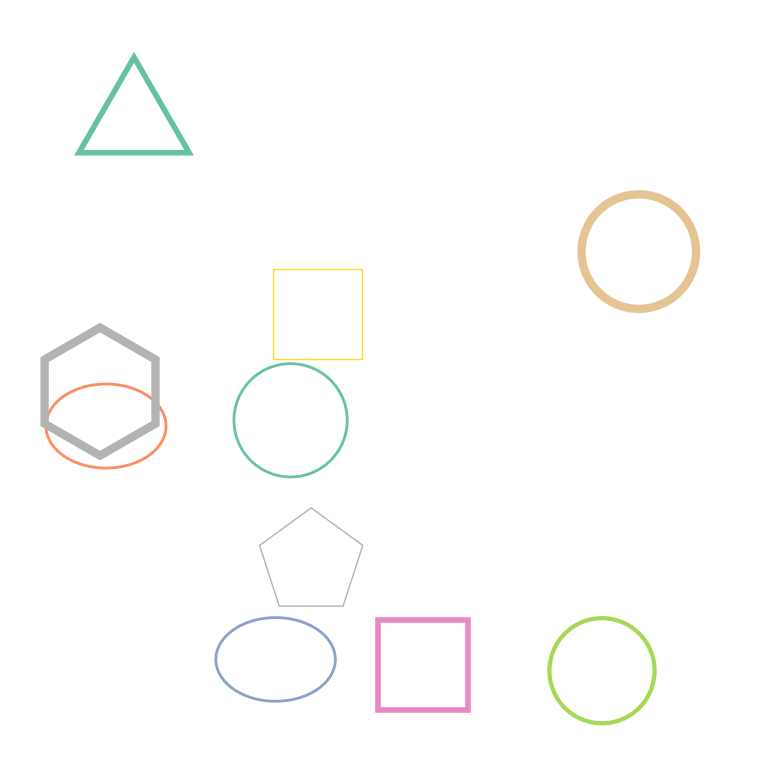[{"shape": "circle", "thickness": 1, "radius": 0.37, "center": [0.377, 0.454]}, {"shape": "triangle", "thickness": 2, "radius": 0.41, "center": [0.174, 0.843]}, {"shape": "oval", "thickness": 1, "radius": 0.39, "center": [0.138, 0.447]}, {"shape": "oval", "thickness": 1, "radius": 0.39, "center": [0.358, 0.144]}, {"shape": "square", "thickness": 2, "radius": 0.29, "center": [0.55, 0.137]}, {"shape": "circle", "thickness": 1.5, "radius": 0.34, "center": [0.782, 0.129]}, {"shape": "square", "thickness": 0.5, "radius": 0.29, "center": [0.412, 0.592]}, {"shape": "circle", "thickness": 3, "radius": 0.37, "center": [0.83, 0.673]}, {"shape": "pentagon", "thickness": 0.5, "radius": 0.35, "center": [0.404, 0.27]}, {"shape": "hexagon", "thickness": 3, "radius": 0.42, "center": [0.13, 0.491]}]